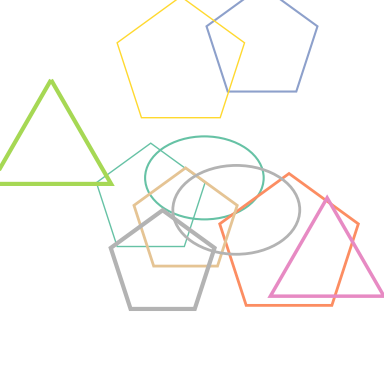[{"shape": "pentagon", "thickness": 1, "radius": 0.74, "center": [0.392, 0.48]}, {"shape": "oval", "thickness": 1.5, "radius": 0.77, "center": [0.531, 0.538]}, {"shape": "pentagon", "thickness": 2, "radius": 0.95, "center": [0.751, 0.36]}, {"shape": "pentagon", "thickness": 1.5, "radius": 0.76, "center": [0.681, 0.885]}, {"shape": "triangle", "thickness": 2.5, "radius": 0.85, "center": [0.85, 0.316]}, {"shape": "triangle", "thickness": 3, "radius": 0.9, "center": [0.133, 0.612]}, {"shape": "pentagon", "thickness": 1, "radius": 0.87, "center": [0.47, 0.835]}, {"shape": "pentagon", "thickness": 2, "radius": 0.7, "center": [0.482, 0.423]}, {"shape": "oval", "thickness": 2, "radius": 0.82, "center": [0.614, 0.455]}, {"shape": "pentagon", "thickness": 3, "radius": 0.71, "center": [0.422, 0.312]}]